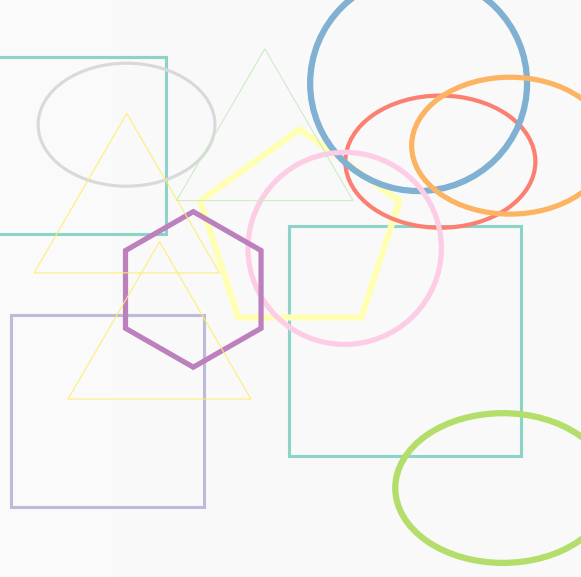[{"shape": "square", "thickness": 1.5, "radius": 1.0, "center": [0.697, 0.408]}, {"shape": "square", "thickness": 1.5, "radius": 0.76, "center": [0.132, 0.747]}, {"shape": "pentagon", "thickness": 3, "radius": 0.9, "center": [0.516, 0.595]}, {"shape": "square", "thickness": 1.5, "radius": 0.83, "center": [0.185, 0.288]}, {"shape": "oval", "thickness": 2, "radius": 0.82, "center": [0.758, 0.719]}, {"shape": "circle", "thickness": 3, "radius": 0.93, "center": [0.72, 0.855]}, {"shape": "oval", "thickness": 2.5, "radius": 0.85, "center": [0.878, 0.747]}, {"shape": "oval", "thickness": 3, "radius": 0.93, "center": [0.865, 0.154]}, {"shape": "circle", "thickness": 2.5, "radius": 0.83, "center": [0.593, 0.569]}, {"shape": "oval", "thickness": 1.5, "radius": 0.76, "center": [0.218, 0.783]}, {"shape": "hexagon", "thickness": 2.5, "radius": 0.67, "center": [0.333, 0.498]}, {"shape": "triangle", "thickness": 0.5, "radius": 0.88, "center": [0.456, 0.739]}, {"shape": "triangle", "thickness": 0.5, "radius": 0.92, "center": [0.218, 0.619]}, {"shape": "triangle", "thickness": 0.5, "radius": 0.91, "center": [0.274, 0.399]}]